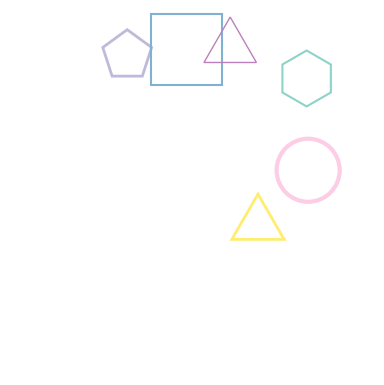[{"shape": "hexagon", "thickness": 1.5, "radius": 0.36, "center": [0.796, 0.796]}, {"shape": "pentagon", "thickness": 2, "radius": 0.33, "center": [0.33, 0.856]}, {"shape": "square", "thickness": 1.5, "radius": 0.46, "center": [0.484, 0.872]}, {"shape": "circle", "thickness": 3, "radius": 0.41, "center": [0.8, 0.558]}, {"shape": "triangle", "thickness": 1, "radius": 0.39, "center": [0.598, 0.877]}, {"shape": "triangle", "thickness": 2, "radius": 0.39, "center": [0.67, 0.417]}]